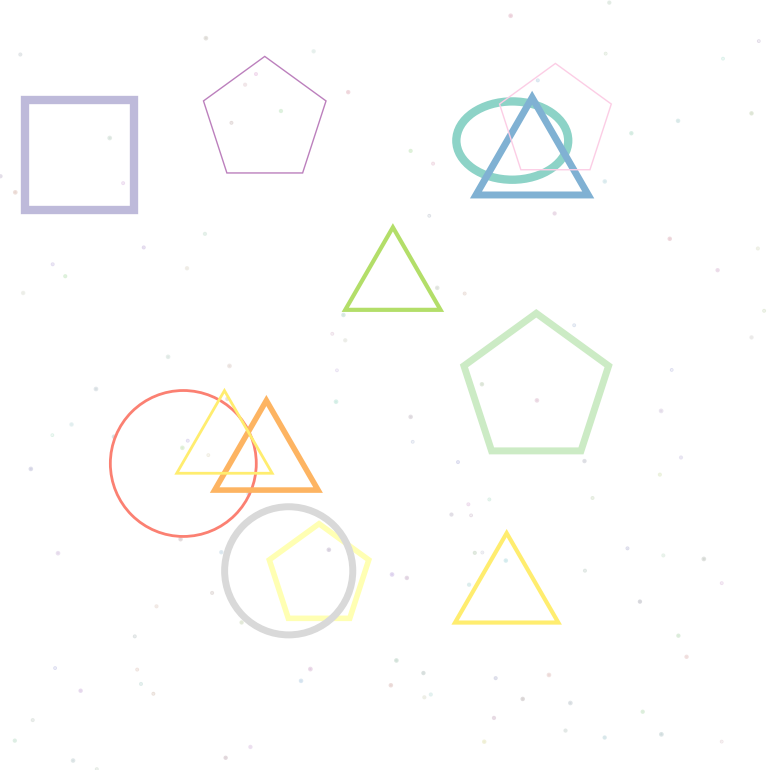[{"shape": "oval", "thickness": 3, "radius": 0.36, "center": [0.665, 0.817]}, {"shape": "pentagon", "thickness": 2, "radius": 0.34, "center": [0.414, 0.252]}, {"shape": "square", "thickness": 3, "radius": 0.35, "center": [0.104, 0.799]}, {"shape": "circle", "thickness": 1, "radius": 0.47, "center": [0.238, 0.398]}, {"shape": "triangle", "thickness": 2.5, "radius": 0.42, "center": [0.691, 0.789]}, {"shape": "triangle", "thickness": 2, "radius": 0.39, "center": [0.346, 0.402]}, {"shape": "triangle", "thickness": 1.5, "radius": 0.36, "center": [0.51, 0.633]}, {"shape": "pentagon", "thickness": 0.5, "radius": 0.38, "center": [0.721, 0.841]}, {"shape": "circle", "thickness": 2.5, "radius": 0.42, "center": [0.375, 0.259]}, {"shape": "pentagon", "thickness": 0.5, "radius": 0.42, "center": [0.344, 0.843]}, {"shape": "pentagon", "thickness": 2.5, "radius": 0.49, "center": [0.696, 0.494]}, {"shape": "triangle", "thickness": 1.5, "radius": 0.39, "center": [0.658, 0.23]}, {"shape": "triangle", "thickness": 1, "radius": 0.36, "center": [0.291, 0.421]}]